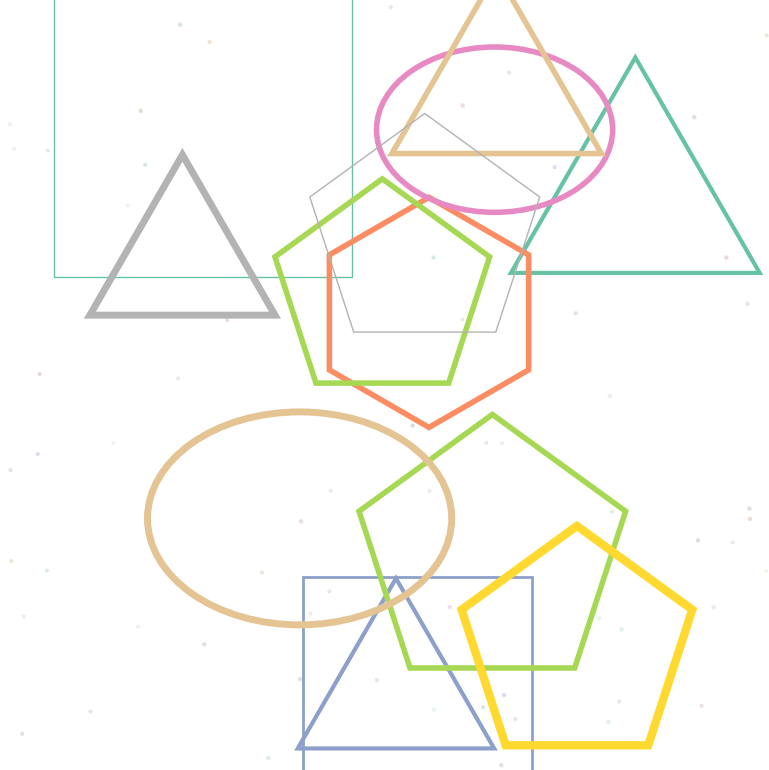[{"shape": "triangle", "thickness": 1.5, "radius": 0.93, "center": [0.825, 0.739]}, {"shape": "square", "thickness": 0.5, "radius": 0.97, "center": [0.263, 0.834]}, {"shape": "hexagon", "thickness": 2, "radius": 0.75, "center": [0.557, 0.594]}, {"shape": "triangle", "thickness": 1.5, "radius": 0.74, "center": [0.514, 0.102]}, {"shape": "square", "thickness": 1, "radius": 0.74, "center": [0.542, 0.102]}, {"shape": "oval", "thickness": 2, "radius": 0.77, "center": [0.642, 0.832]}, {"shape": "pentagon", "thickness": 2, "radius": 0.73, "center": [0.497, 0.621]}, {"shape": "pentagon", "thickness": 2, "radius": 0.91, "center": [0.639, 0.28]}, {"shape": "pentagon", "thickness": 3, "radius": 0.79, "center": [0.749, 0.16]}, {"shape": "triangle", "thickness": 2, "radius": 0.79, "center": [0.645, 0.879]}, {"shape": "oval", "thickness": 2.5, "radius": 0.99, "center": [0.389, 0.327]}, {"shape": "triangle", "thickness": 2.5, "radius": 0.69, "center": [0.237, 0.66]}, {"shape": "pentagon", "thickness": 0.5, "radius": 0.78, "center": [0.552, 0.696]}]